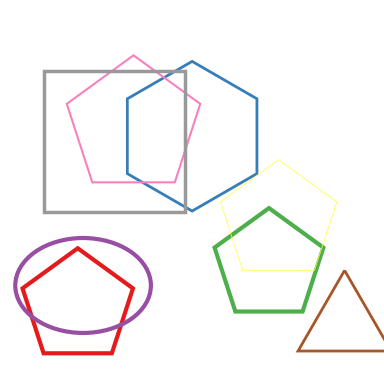[{"shape": "pentagon", "thickness": 3, "radius": 0.75, "center": [0.202, 0.204]}, {"shape": "hexagon", "thickness": 2, "radius": 0.97, "center": [0.499, 0.646]}, {"shape": "pentagon", "thickness": 3, "radius": 0.74, "center": [0.699, 0.311]}, {"shape": "oval", "thickness": 3, "radius": 0.88, "center": [0.216, 0.258]}, {"shape": "pentagon", "thickness": 0.5, "radius": 0.79, "center": [0.724, 0.427]}, {"shape": "triangle", "thickness": 2, "radius": 0.7, "center": [0.895, 0.158]}, {"shape": "pentagon", "thickness": 1.5, "radius": 0.91, "center": [0.347, 0.674]}, {"shape": "square", "thickness": 2.5, "radius": 0.92, "center": [0.298, 0.632]}]